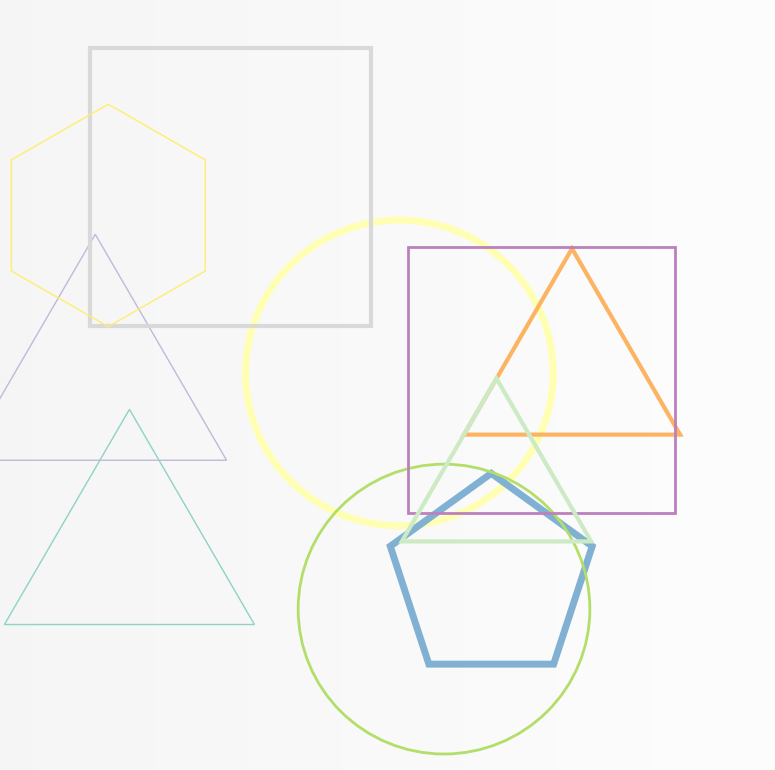[{"shape": "triangle", "thickness": 0.5, "radius": 0.93, "center": [0.167, 0.282]}, {"shape": "circle", "thickness": 2.5, "radius": 0.99, "center": [0.515, 0.516]}, {"shape": "triangle", "thickness": 0.5, "radius": 0.98, "center": [0.123, 0.5]}, {"shape": "pentagon", "thickness": 2.5, "radius": 0.68, "center": [0.634, 0.248]}, {"shape": "triangle", "thickness": 1.5, "radius": 0.81, "center": [0.738, 0.516]}, {"shape": "circle", "thickness": 1, "radius": 0.94, "center": [0.573, 0.209]}, {"shape": "square", "thickness": 1.5, "radius": 0.9, "center": [0.297, 0.757]}, {"shape": "square", "thickness": 1, "radius": 0.86, "center": [0.698, 0.507]}, {"shape": "triangle", "thickness": 1.5, "radius": 0.71, "center": [0.641, 0.367]}, {"shape": "hexagon", "thickness": 0.5, "radius": 0.72, "center": [0.14, 0.72]}]